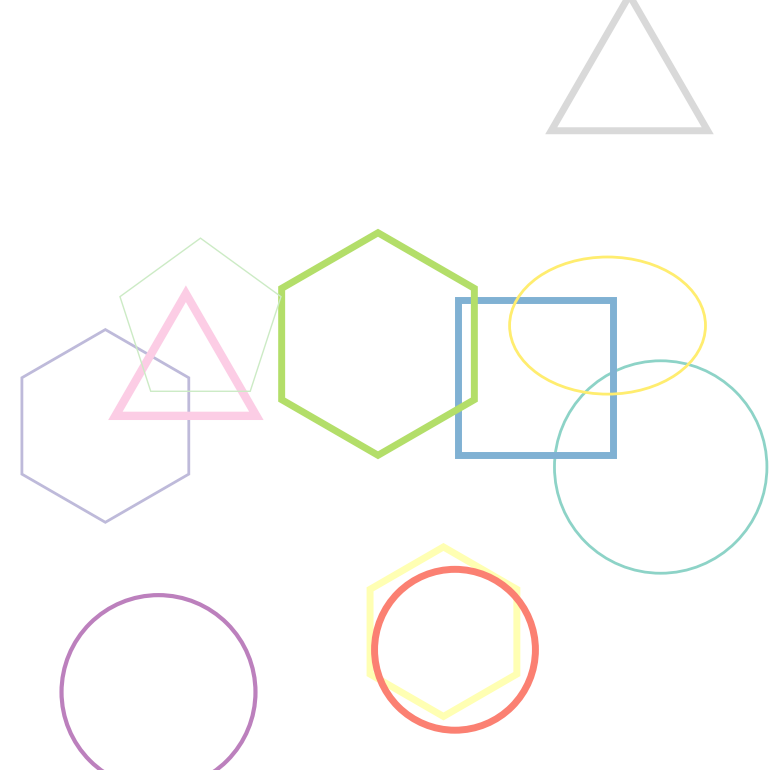[{"shape": "circle", "thickness": 1, "radius": 0.69, "center": [0.858, 0.393]}, {"shape": "hexagon", "thickness": 2.5, "radius": 0.55, "center": [0.576, 0.18]}, {"shape": "hexagon", "thickness": 1, "radius": 0.63, "center": [0.137, 0.447]}, {"shape": "circle", "thickness": 2.5, "radius": 0.52, "center": [0.591, 0.156]}, {"shape": "square", "thickness": 2.5, "radius": 0.5, "center": [0.696, 0.509]}, {"shape": "hexagon", "thickness": 2.5, "radius": 0.72, "center": [0.491, 0.553]}, {"shape": "triangle", "thickness": 3, "radius": 0.53, "center": [0.241, 0.513]}, {"shape": "triangle", "thickness": 2.5, "radius": 0.59, "center": [0.817, 0.889]}, {"shape": "circle", "thickness": 1.5, "radius": 0.63, "center": [0.206, 0.101]}, {"shape": "pentagon", "thickness": 0.5, "radius": 0.55, "center": [0.26, 0.581]}, {"shape": "oval", "thickness": 1, "radius": 0.64, "center": [0.789, 0.577]}]